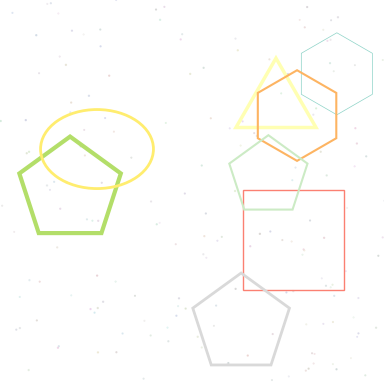[{"shape": "hexagon", "thickness": 0.5, "radius": 0.53, "center": [0.875, 0.808]}, {"shape": "triangle", "thickness": 2.5, "radius": 0.6, "center": [0.717, 0.729]}, {"shape": "square", "thickness": 1, "radius": 0.65, "center": [0.762, 0.377]}, {"shape": "hexagon", "thickness": 1.5, "radius": 0.59, "center": [0.772, 0.7]}, {"shape": "pentagon", "thickness": 3, "radius": 0.69, "center": [0.182, 0.507]}, {"shape": "pentagon", "thickness": 2, "radius": 0.66, "center": [0.626, 0.159]}, {"shape": "pentagon", "thickness": 1.5, "radius": 0.53, "center": [0.697, 0.542]}, {"shape": "oval", "thickness": 2, "radius": 0.73, "center": [0.252, 0.613]}]